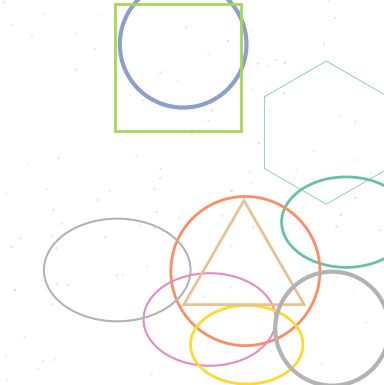[{"shape": "oval", "thickness": 2, "radius": 0.84, "center": [0.899, 0.423]}, {"shape": "hexagon", "thickness": 0.5, "radius": 0.93, "center": [0.848, 0.655]}, {"shape": "circle", "thickness": 2, "radius": 0.97, "center": [0.637, 0.296]}, {"shape": "circle", "thickness": 3, "radius": 0.82, "center": [0.476, 0.885]}, {"shape": "oval", "thickness": 1.5, "radius": 0.86, "center": [0.545, 0.17]}, {"shape": "square", "thickness": 2, "radius": 0.82, "center": [0.462, 0.824]}, {"shape": "oval", "thickness": 2, "radius": 0.73, "center": [0.641, 0.105]}, {"shape": "triangle", "thickness": 2, "radius": 0.9, "center": [0.634, 0.299]}, {"shape": "circle", "thickness": 3, "radius": 0.74, "center": [0.863, 0.146]}, {"shape": "oval", "thickness": 1.5, "radius": 0.95, "center": [0.305, 0.299]}]